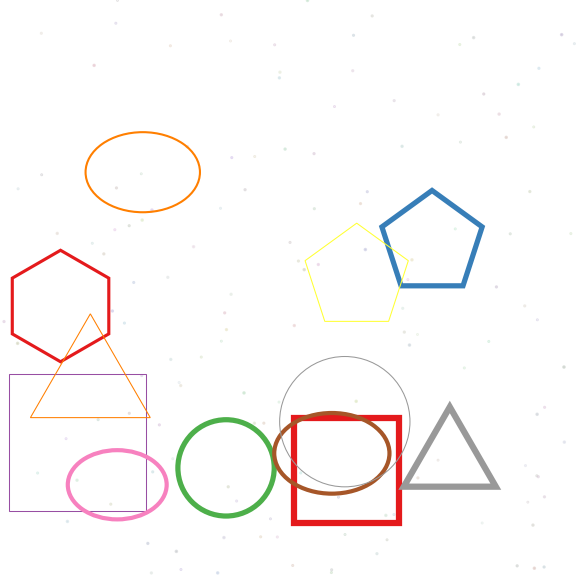[{"shape": "square", "thickness": 3, "radius": 0.46, "center": [0.6, 0.185]}, {"shape": "hexagon", "thickness": 1.5, "radius": 0.48, "center": [0.105, 0.469]}, {"shape": "pentagon", "thickness": 2.5, "radius": 0.46, "center": [0.748, 0.578]}, {"shape": "circle", "thickness": 2.5, "radius": 0.42, "center": [0.391, 0.189]}, {"shape": "square", "thickness": 0.5, "radius": 0.59, "center": [0.135, 0.233]}, {"shape": "triangle", "thickness": 0.5, "radius": 0.6, "center": [0.156, 0.336]}, {"shape": "oval", "thickness": 1, "radius": 0.5, "center": [0.247, 0.701]}, {"shape": "pentagon", "thickness": 0.5, "radius": 0.47, "center": [0.618, 0.519]}, {"shape": "oval", "thickness": 2, "radius": 0.5, "center": [0.575, 0.214]}, {"shape": "oval", "thickness": 2, "radius": 0.43, "center": [0.203, 0.16]}, {"shape": "triangle", "thickness": 3, "radius": 0.46, "center": [0.779, 0.202]}, {"shape": "circle", "thickness": 0.5, "radius": 0.56, "center": [0.597, 0.269]}]